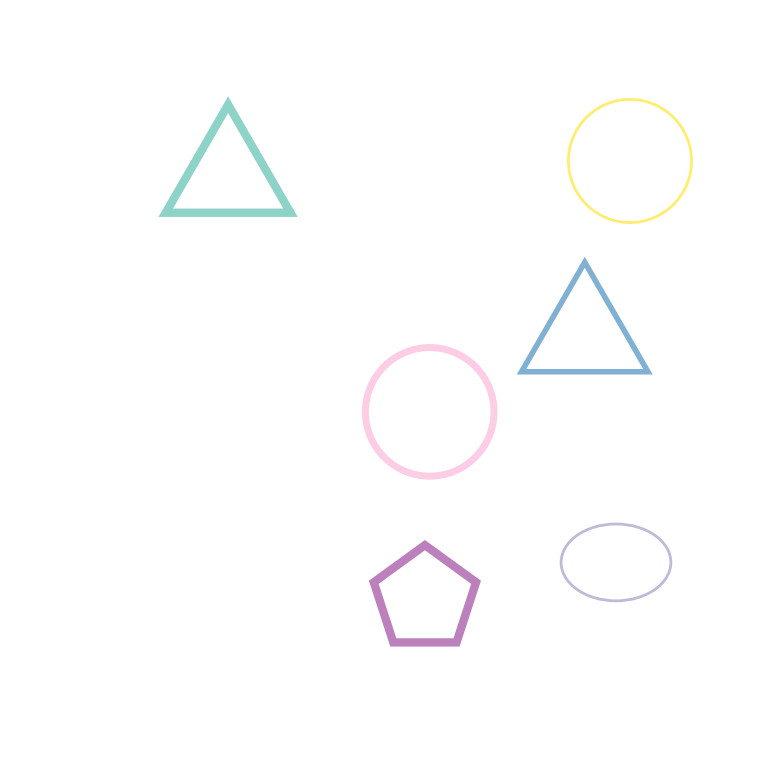[{"shape": "triangle", "thickness": 3, "radius": 0.47, "center": [0.296, 0.77]}, {"shape": "oval", "thickness": 1, "radius": 0.36, "center": [0.8, 0.27]}, {"shape": "triangle", "thickness": 2, "radius": 0.47, "center": [0.759, 0.565]}, {"shape": "circle", "thickness": 2.5, "radius": 0.42, "center": [0.558, 0.465]}, {"shape": "pentagon", "thickness": 3, "radius": 0.35, "center": [0.552, 0.222]}, {"shape": "circle", "thickness": 1, "radius": 0.4, "center": [0.818, 0.791]}]